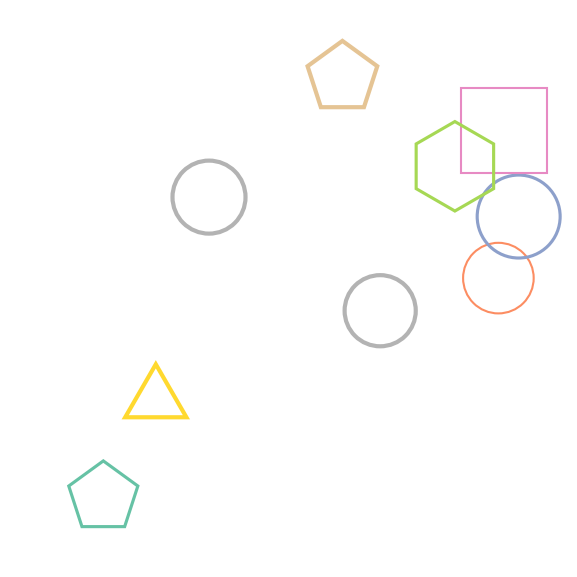[{"shape": "pentagon", "thickness": 1.5, "radius": 0.31, "center": [0.179, 0.138]}, {"shape": "circle", "thickness": 1, "radius": 0.31, "center": [0.863, 0.518]}, {"shape": "circle", "thickness": 1.5, "radius": 0.36, "center": [0.898, 0.624]}, {"shape": "square", "thickness": 1, "radius": 0.37, "center": [0.873, 0.773]}, {"shape": "hexagon", "thickness": 1.5, "radius": 0.39, "center": [0.788, 0.711]}, {"shape": "triangle", "thickness": 2, "radius": 0.31, "center": [0.27, 0.307]}, {"shape": "pentagon", "thickness": 2, "radius": 0.32, "center": [0.593, 0.865]}, {"shape": "circle", "thickness": 2, "radius": 0.32, "center": [0.362, 0.658]}, {"shape": "circle", "thickness": 2, "radius": 0.31, "center": [0.658, 0.461]}]